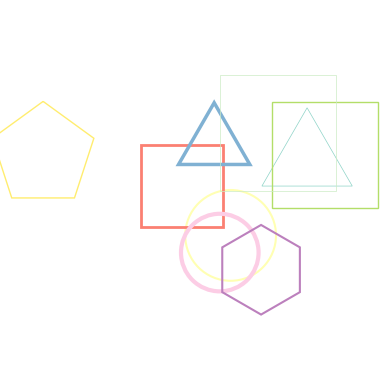[{"shape": "triangle", "thickness": 0.5, "radius": 0.68, "center": [0.798, 0.584]}, {"shape": "circle", "thickness": 1.5, "radius": 0.59, "center": [0.599, 0.389]}, {"shape": "square", "thickness": 2, "radius": 0.53, "center": [0.473, 0.516]}, {"shape": "triangle", "thickness": 2.5, "radius": 0.53, "center": [0.556, 0.626]}, {"shape": "square", "thickness": 1, "radius": 0.69, "center": [0.844, 0.597]}, {"shape": "circle", "thickness": 3, "radius": 0.5, "center": [0.571, 0.344]}, {"shape": "hexagon", "thickness": 1.5, "radius": 0.58, "center": [0.678, 0.299]}, {"shape": "square", "thickness": 0.5, "radius": 0.75, "center": [0.722, 0.654]}, {"shape": "pentagon", "thickness": 1, "radius": 0.69, "center": [0.112, 0.598]}]